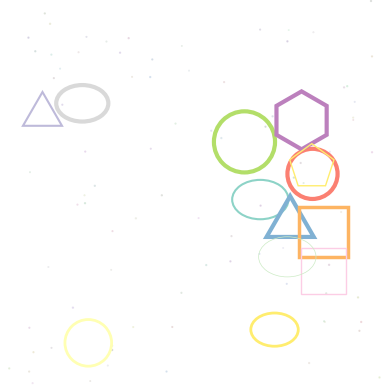[{"shape": "oval", "thickness": 1.5, "radius": 0.37, "center": [0.676, 0.482]}, {"shape": "circle", "thickness": 2, "radius": 0.3, "center": [0.229, 0.109]}, {"shape": "triangle", "thickness": 1.5, "radius": 0.29, "center": [0.11, 0.703]}, {"shape": "circle", "thickness": 3, "radius": 0.33, "center": [0.812, 0.548]}, {"shape": "triangle", "thickness": 3, "radius": 0.35, "center": [0.754, 0.42]}, {"shape": "square", "thickness": 2.5, "radius": 0.32, "center": [0.84, 0.397]}, {"shape": "circle", "thickness": 3, "radius": 0.4, "center": [0.635, 0.631]}, {"shape": "square", "thickness": 1, "radius": 0.29, "center": [0.84, 0.296]}, {"shape": "oval", "thickness": 3, "radius": 0.34, "center": [0.214, 0.732]}, {"shape": "hexagon", "thickness": 3, "radius": 0.38, "center": [0.783, 0.687]}, {"shape": "oval", "thickness": 0.5, "radius": 0.37, "center": [0.746, 0.333]}, {"shape": "oval", "thickness": 2, "radius": 0.31, "center": [0.713, 0.144]}, {"shape": "pentagon", "thickness": 1, "radius": 0.3, "center": [0.81, 0.566]}]